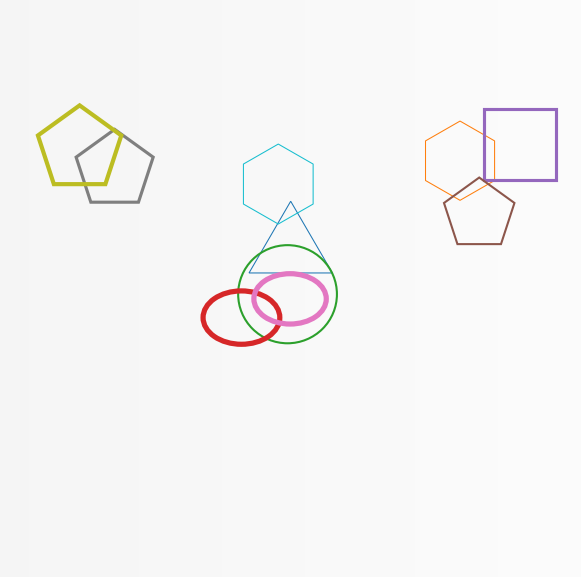[{"shape": "triangle", "thickness": 0.5, "radius": 0.41, "center": [0.5, 0.568]}, {"shape": "hexagon", "thickness": 0.5, "radius": 0.34, "center": [0.791, 0.721]}, {"shape": "circle", "thickness": 1, "radius": 0.42, "center": [0.495, 0.49]}, {"shape": "oval", "thickness": 2.5, "radius": 0.33, "center": [0.415, 0.449]}, {"shape": "square", "thickness": 1.5, "radius": 0.31, "center": [0.894, 0.749]}, {"shape": "pentagon", "thickness": 1, "radius": 0.32, "center": [0.824, 0.628]}, {"shape": "oval", "thickness": 2.5, "radius": 0.31, "center": [0.499, 0.482]}, {"shape": "pentagon", "thickness": 1.5, "radius": 0.35, "center": [0.197, 0.705]}, {"shape": "pentagon", "thickness": 2, "radius": 0.38, "center": [0.137, 0.741]}, {"shape": "hexagon", "thickness": 0.5, "radius": 0.35, "center": [0.479, 0.68]}]